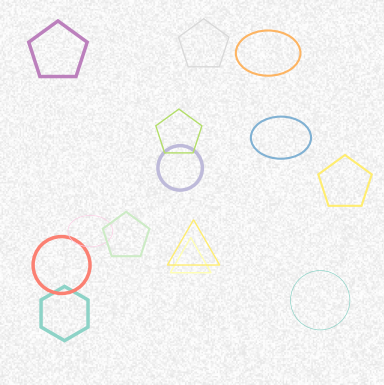[{"shape": "hexagon", "thickness": 2.5, "radius": 0.35, "center": [0.168, 0.186]}, {"shape": "circle", "thickness": 0.5, "radius": 0.39, "center": [0.832, 0.22]}, {"shape": "triangle", "thickness": 1, "radius": 0.31, "center": [0.495, 0.322]}, {"shape": "circle", "thickness": 2.5, "radius": 0.29, "center": [0.468, 0.564]}, {"shape": "circle", "thickness": 2.5, "radius": 0.37, "center": [0.16, 0.312]}, {"shape": "oval", "thickness": 1.5, "radius": 0.39, "center": [0.73, 0.642]}, {"shape": "oval", "thickness": 1.5, "radius": 0.42, "center": [0.696, 0.862]}, {"shape": "pentagon", "thickness": 1, "radius": 0.31, "center": [0.465, 0.654]}, {"shape": "oval", "thickness": 0.5, "radius": 0.29, "center": [0.235, 0.4]}, {"shape": "pentagon", "thickness": 1, "radius": 0.34, "center": [0.529, 0.882]}, {"shape": "pentagon", "thickness": 2.5, "radius": 0.4, "center": [0.151, 0.866]}, {"shape": "pentagon", "thickness": 1.5, "radius": 0.32, "center": [0.328, 0.386]}, {"shape": "pentagon", "thickness": 1.5, "radius": 0.36, "center": [0.896, 0.524]}, {"shape": "triangle", "thickness": 1, "radius": 0.39, "center": [0.503, 0.351]}]